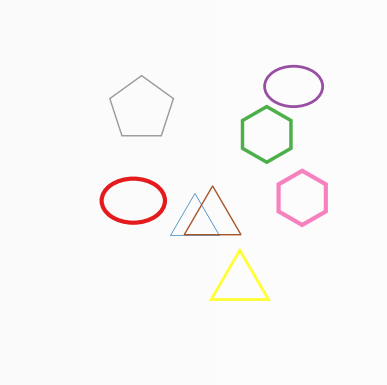[{"shape": "oval", "thickness": 3, "radius": 0.41, "center": [0.344, 0.479]}, {"shape": "triangle", "thickness": 0.5, "radius": 0.37, "center": [0.503, 0.425]}, {"shape": "hexagon", "thickness": 2.5, "radius": 0.36, "center": [0.688, 0.651]}, {"shape": "oval", "thickness": 2, "radius": 0.37, "center": [0.758, 0.775]}, {"shape": "triangle", "thickness": 2, "radius": 0.43, "center": [0.619, 0.265]}, {"shape": "triangle", "thickness": 1, "radius": 0.42, "center": [0.549, 0.433]}, {"shape": "hexagon", "thickness": 3, "radius": 0.35, "center": [0.78, 0.486]}, {"shape": "pentagon", "thickness": 1, "radius": 0.43, "center": [0.365, 0.717]}]